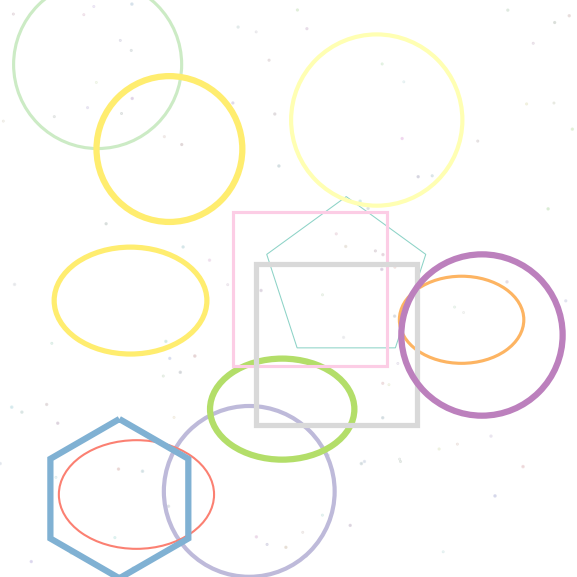[{"shape": "pentagon", "thickness": 0.5, "radius": 0.72, "center": [0.6, 0.514]}, {"shape": "circle", "thickness": 2, "radius": 0.74, "center": [0.652, 0.791]}, {"shape": "circle", "thickness": 2, "radius": 0.74, "center": [0.432, 0.148]}, {"shape": "oval", "thickness": 1, "radius": 0.67, "center": [0.236, 0.143]}, {"shape": "hexagon", "thickness": 3, "radius": 0.69, "center": [0.207, 0.136]}, {"shape": "oval", "thickness": 1.5, "radius": 0.54, "center": [0.799, 0.445]}, {"shape": "oval", "thickness": 3, "radius": 0.62, "center": [0.489, 0.291]}, {"shape": "square", "thickness": 1.5, "radius": 0.67, "center": [0.536, 0.499]}, {"shape": "square", "thickness": 2.5, "radius": 0.7, "center": [0.583, 0.402]}, {"shape": "circle", "thickness": 3, "radius": 0.7, "center": [0.835, 0.419]}, {"shape": "circle", "thickness": 1.5, "radius": 0.73, "center": [0.169, 0.887]}, {"shape": "circle", "thickness": 3, "radius": 0.63, "center": [0.293, 0.741]}, {"shape": "oval", "thickness": 2.5, "radius": 0.66, "center": [0.226, 0.479]}]